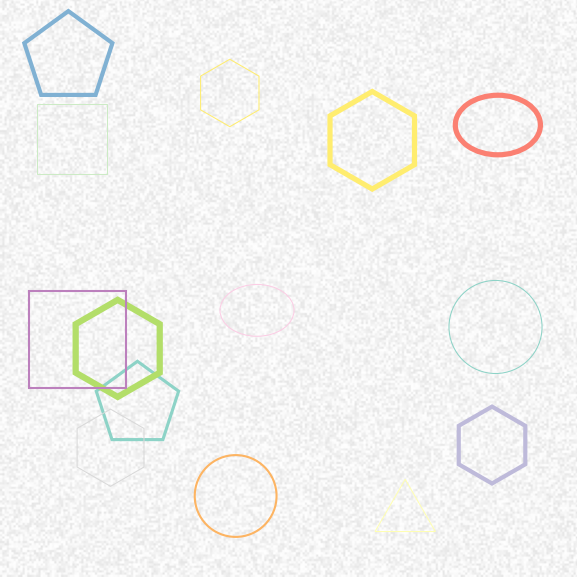[{"shape": "pentagon", "thickness": 1.5, "radius": 0.37, "center": [0.238, 0.299]}, {"shape": "circle", "thickness": 0.5, "radius": 0.4, "center": [0.858, 0.433]}, {"shape": "triangle", "thickness": 0.5, "radius": 0.3, "center": [0.702, 0.109]}, {"shape": "hexagon", "thickness": 2, "radius": 0.33, "center": [0.852, 0.228]}, {"shape": "oval", "thickness": 2.5, "radius": 0.37, "center": [0.862, 0.783]}, {"shape": "pentagon", "thickness": 2, "radius": 0.4, "center": [0.118, 0.9]}, {"shape": "circle", "thickness": 1, "radius": 0.35, "center": [0.408, 0.14]}, {"shape": "hexagon", "thickness": 3, "radius": 0.42, "center": [0.204, 0.396]}, {"shape": "oval", "thickness": 0.5, "radius": 0.32, "center": [0.445, 0.462]}, {"shape": "hexagon", "thickness": 0.5, "radius": 0.33, "center": [0.191, 0.224]}, {"shape": "square", "thickness": 1, "radius": 0.42, "center": [0.134, 0.411]}, {"shape": "square", "thickness": 0.5, "radius": 0.3, "center": [0.125, 0.759]}, {"shape": "hexagon", "thickness": 2.5, "radius": 0.42, "center": [0.645, 0.756]}, {"shape": "hexagon", "thickness": 0.5, "radius": 0.29, "center": [0.398, 0.838]}]